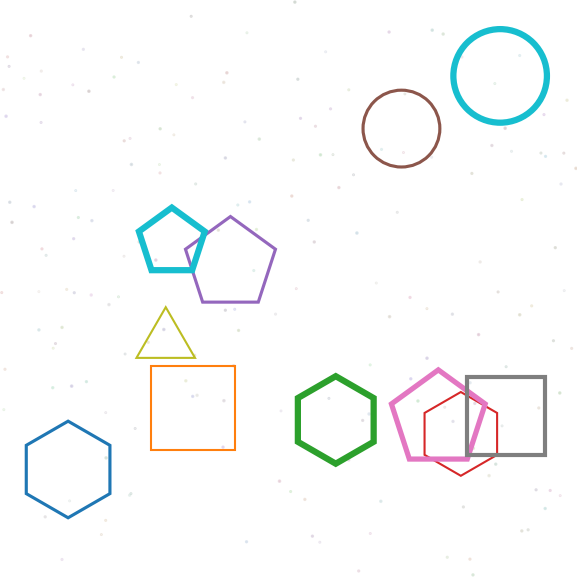[{"shape": "hexagon", "thickness": 1.5, "radius": 0.42, "center": [0.118, 0.186]}, {"shape": "square", "thickness": 1, "radius": 0.36, "center": [0.334, 0.293]}, {"shape": "hexagon", "thickness": 3, "radius": 0.38, "center": [0.581, 0.272]}, {"shape": "hexagon", "thickness": 1, "radius": 0.36, "center": [0.798, 0.248]}, {"shape": "pentagon", "thickness": 1.5, "radius": 0.41, "center": [0.399, 0.542]}, {"shape": "circle", "thickness": 1.5, "radius": 0.33, "center": [0.695, 0.776]}, {"shape": "pentagon", "thickness": 2.5, "radius": 0.43, "center": [0.759, 0.273]}, {"shape": "square", "thickness": 2, "radius": 0.34, "center": [0.876, 0.279]}, {"shape": "triangle", "thickness": 1, "radius": 0.29, "center": [0.287, 0.409]}, {"shape": "circle", "thickness": 3, "radius": 0.4, "center": [0.866, 0.868]}, {"shape": "pentagon", "thickness": 3, "radius": 0.3, "center": [0.298, 0.58]}]